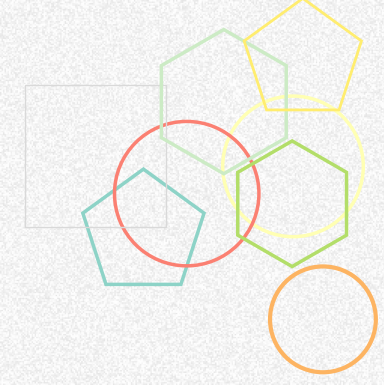[{"shape": "pentagon", "thickness": 2.5, "radius": 0.83, "center": [0.373, 0.395]}, {"shape": "circle", "thickness": 2.5, "radius": 0.91, "center": [0.761, 0.568]}, {"shape": "circle", "thickness": 2.5, "radius": 0.94, "center": [0.485, 0.497]}, {"shape": "circle", "thickness": 3, "radius": 0.69, "center": [0.839, 0.171]}, {"shape": "hexagon", "thickness": 2.5, "radius": 0.82, "center": [0.759, 0.471]}, {"shape": "square", "thickness": 1, "radius": 0.92, "center": [0.248, 0.594]}, {"shape": "hexagon", "thickness": 2.5, "radius": 0.94, "center": [0.581, 0.736]}, {"shape": "pentagon", "thickness": 2, "radius": 0.8, "center": [0.787, 0.844]}]